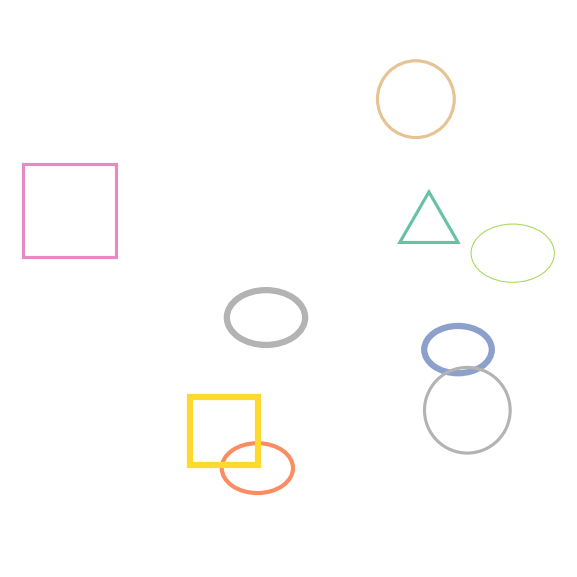[{"shape": "triangle", "thickness": 1.5, "radius": 0.29, "center": [0.743, 0.608]}, {"shape": "oval", "thickness": 2, "radius": 0.31, "center": [0.446, 0.189]}, {"shape": "oval", "thickness": 3, "radius": 0.29, "center": [0.793, 0.394]}, {"shape": "square", "thickness": 1.5, "radius": 0.4, "center": [0.121, 0.634]}, {"shape": "oval", "thickness": 0.5, "radius": 0.36, "center": [0.888, 0.561]}, {"shape": "square", "thickness": 3, "radius": 0.3, "center": [0.388, 0.253]}, {"shape": "circle", "thickness": 1.5, "radius": 0.33, "center": [0.72, 0.827]}, {"shape": "oval", "thickness": 3, "radius": 0.34, "center": [0.461, 0.449]}, {"shape": "circle", "thickness": 1.5, "radius": 0.37, "center": [0.809, 0.289]}]